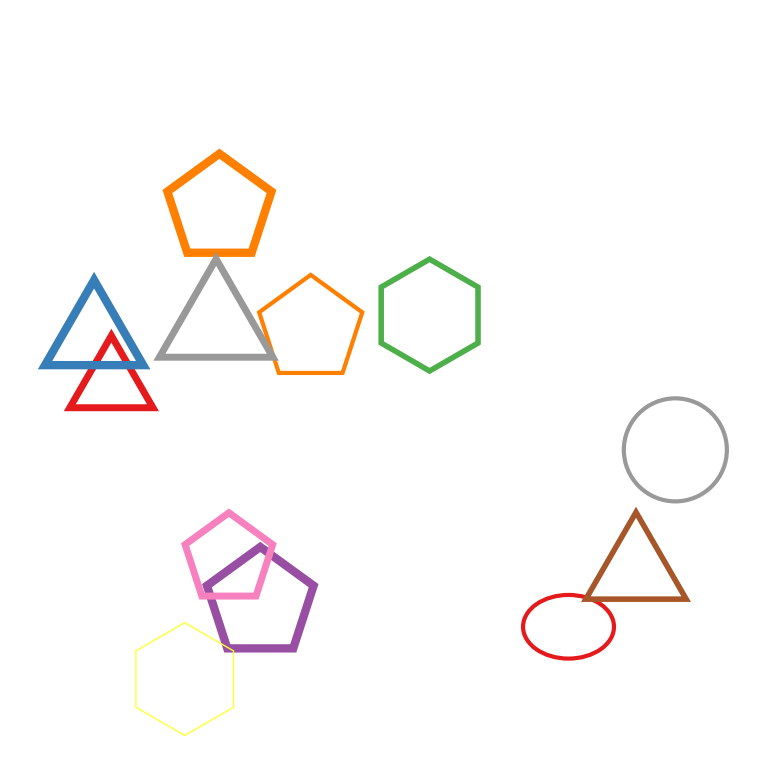[{"shape": "oval", "thickness": 1.5, "radius": 0.3, "center": [0.738, 0.186]}, {"shape": "triangle", "thickness": 2.5, "radius": 0.31, "center": [0.145, 0.502]}, {"shape": "triangle", "thickness": 3, "radius": 0.37, "center": [0.122, 0.563]}, {"shape": "hexagon", "thickness": 2, "radius": 0.36, "center": [0.558, 0.591]}, {"shape": "pentagon", "thickness": 3, "radius": 0.36, "center": [0.338, 0.217]}, {"shape": "pentagon", "thickness": 1.5, "radius": 0.35, "center": [0.404, 0.573]}, {"shape": "pentagon", "thickness": 3, "radius": 0.36, "center": [0.285, 0.729]}, {"shape": "hexagon", "thickness": 0.5, "radius": 0.37, "center": [0.24, 0.118]}, {"shape": "triangle", "thickness": 2, "radius": 0.38, "center": [0.826, 0.26]}, {"shape": "pentagon", "thickness": 2.5, "radius": 0.3, "center": [0.297, 0.274]}, {"shape": "circle", "thickness": 1.5, "radius": 0.33, "center": [0.877, 0.416]}, {"shape": "triangle", "thickness": 2.5, "radius": 0.43, "center": [0.281, 0.579]}]